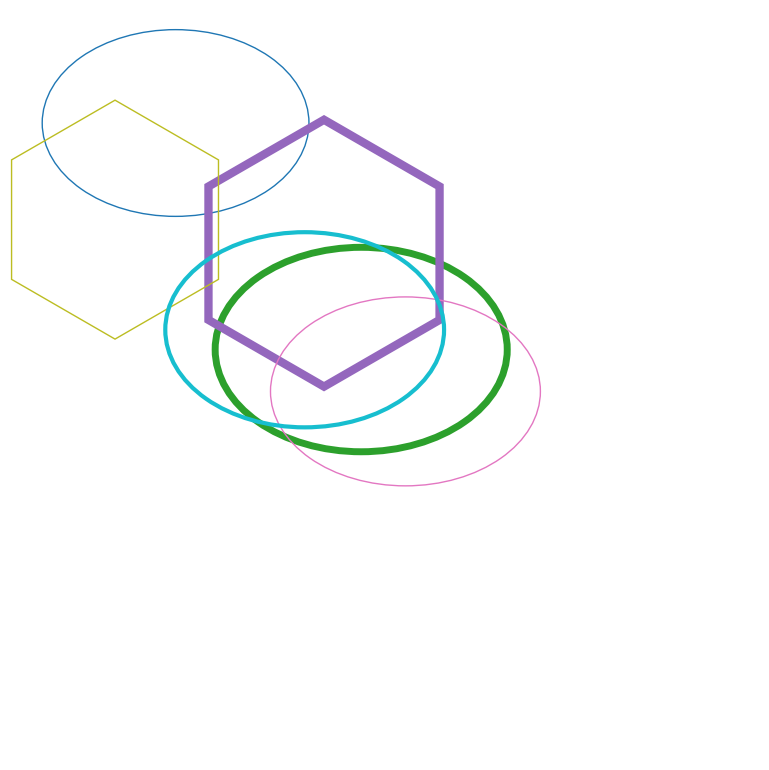[{"shape": "oval", "thickness": 0.5, "radius": 0.87, "center": [0.228, 0.84]}, {"shape": "oval", "thickness": 2.5, "radius": 0.95, "center": [0.469, 0.546]}, {"shape": "hexagon", "thickness": 3, "radius": 0.87, "center": [0.421, 0.671]}, {"shape": "oval", "thickness": 0.5, "radius": 0.88, "center": [0.527, 0.492]}, {"shape": "hexagon", "thickness": 0.5, "radius": 0.78, "center": [0.149, 0.715]}, {"shape": "oval", "thickness": 1.5, "radius": 0.91, "center": [0.396, 0.572]}]